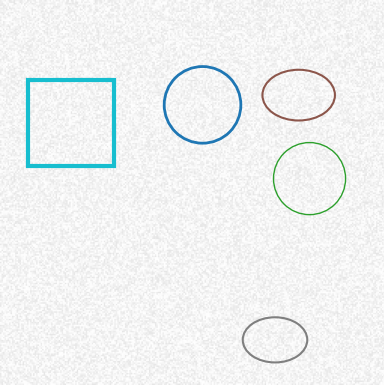[{"shape": "circle", "thickness": 2, "radius": 0.5, "center": [0.526, 0.728]}, {"shape": "circle", "thickness": 1, "radius": 0.47, "center": [0.804, 0.536]}, {"shape": "oval", "thickness": 1.5, "radius": 0.47, "center": [0.776, 0.753]}, {"shape": "oval", "thickness": 1.5, "radius": 0.42, "center": [0.714, 0.117]}, {"shape": "square", "thickness": 3, "radius": 0.56, "center": [0.184, 0.681]}]